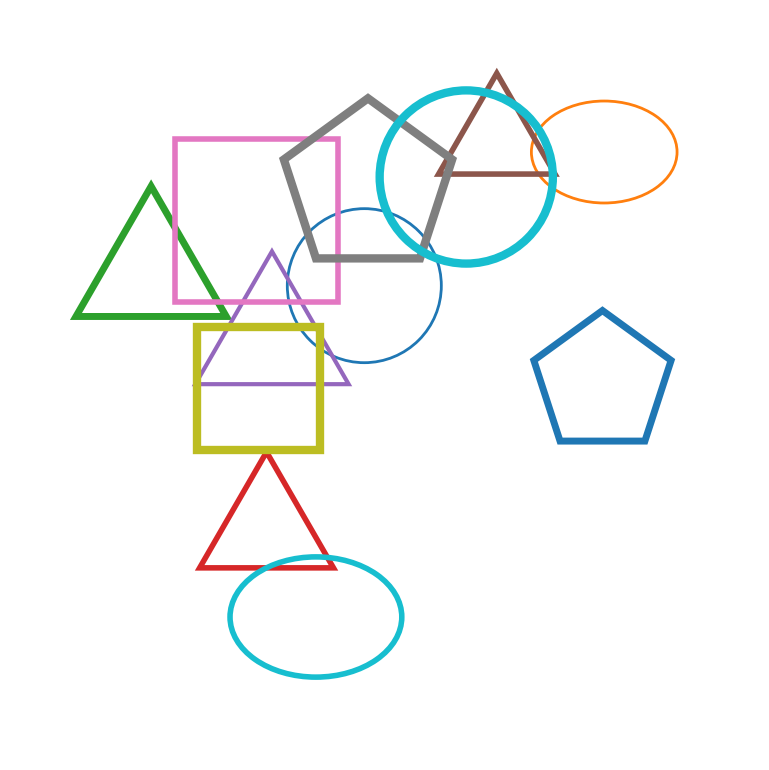[{"shape": "pentagon", "thickness": 2.5, "radius": 0.47, "center": [0.782, 0.503]}, {"shape": "circle", "thickness": 1, "radius": 0.5, "center": [0.473, 0.629]}, {"shape": "oval", "thickness": 1, "radius": 0.47, "center": [0.785, 0.803]}, {"shape": "triangle", "thickness": 2.5, "radius": 0.56, "center": [0.196, 0.645]}, {"shape": "triangle", "thickness": 2, "radius": 0.5, "center": [0.346, 0.313]}, {"shape": "triangle", "thickness": 1.5, "radius": 0.57, "center": [0.353, 0.559]}, {"shape": "triangle", "thickness": 2, "radius": 0.44, "center": [0.645, 0.818]}, {"shape": "square", "thickness": 2, "radius": 0.53, "center": [0.333, 0.714]}, {"shape": "pentagon", "thickness": 3, "radius": 0.57, "center": [0.478, 0.757]}, {"shape": "square", "thickness": 3, "radius": 0.4, "center": [0.335, 0.496]}, {"shape": "circle", "thickness": 3, "radius": 0.56, "center": [0.606, 0.77]}, {"shape": "oval", "thickness": 2, "radius": 0.56, "center": [0.41, 0.199]}]